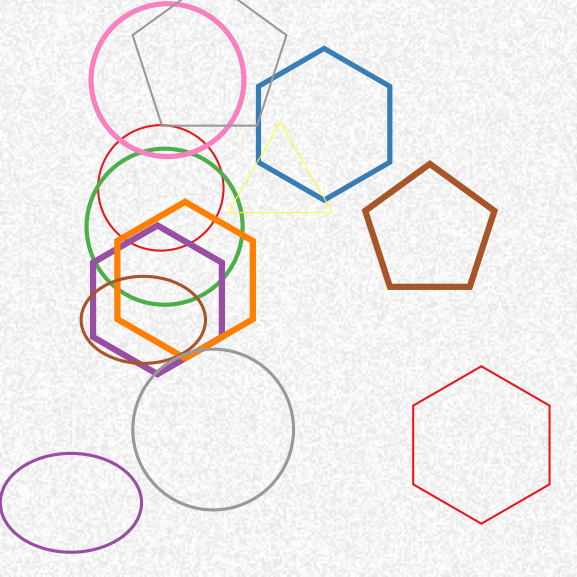[{"shape": "hexagon", "thickness": 1, "radius": 0.68, "center": [0.834, 0.229]}, {"shape": "circle", "thickness": 1, "radius": 0.54, "center": [0.278, 0.674]}, {"shape": "hexagon", "thickness": 2.5, "radius": 0.66, "center": [0.561, 0.784]}, {"shape": "circle", "thickness": 2, "radius": 0.68, "center": [0.285, 0.607]}, {"shape": "hexagon", "thickness": 3, "radius": 0.64, "center": [0.273, 0.48]}, {"shape": "oval", "thickness": 1.5, "radius": 0.61, "center": [0.123, 0.128]}, {"shape": "hexagon", "thickness": 3, "radius": 0.68, "center": [0.321, 0.514]}, {"shape": "triangle", "thickness": 0.5, "radius": 0.52, "center": [0.485, 0.683]}, {"shape": "oval", "thickness": 1.5, "radius": 0.54, "center": [0.248, 0.445]}, {"shape": "pentagon", "thickness": 3, "radius": 0.59, "center": [0.744, 0.598]}, {"shape": "circle", "thickness": 2.5, "radius": 0.66, "center": [0.29, 0.86]}, {"shape": "circle", "thickness": 1.5, "radius": 0.7, "center": [0.369, 0.255]}, {"shape": "pentagon", "thickness": 1, "radius": 0.7, "center": [0.363, 0.895]}]